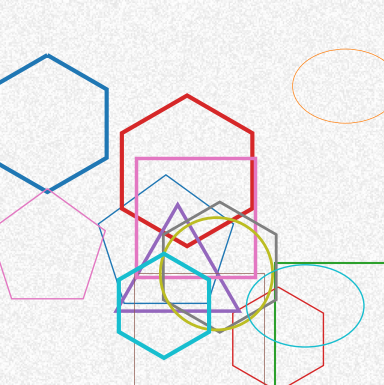[{"shape": "pentagon", "thickness": 1, "radius": 0.92, "center": [0.431, 0.361]}, {"shape": "hexagon", "thickness": 3, "radius": 0.89, "center": [0.123, 0.679]}, {"shape": "oval", "thickness": 0.5, "radius": 0.69, "center": [0.897, 0.776]}, {"shape": "square", "thickness": 1.5, "radius": 0.88, "center": [0.89, 0.141]}, {"shape": "hexagon", "thickness": 1, "radius": 0.68, "center": [0.722, 0.119]}, {"shape": "hexagon", "thickness": 3, "radius": 0.98, "center": [0.486, 0.556]}, {"shape": "triangle", "thickness": 2.5, "radius": 0.92, "center": [0.462, 0.284]}, {"shape": "square", "thickness": 0.5, "radius": 0.85, "center": [0.517, 0.12]}, {"shape": "pentagon", "thickness": 1, "radius": 0.79, "center": [0.123, 0.352]}, {"shape": "square", "thickness": 2.5, "radius": 0.77, "center": [0.508, 0.435]}, {"shape": "hexagon", "thickness": 2, "radius": 0.85, "center": [0.571, 0.306]}, {"shape": "circle", "thickness": 2, "radius": 0.73, "center": [0.562, 0.289]}, {"shape": "hexagon", "thickness": 3, "radius": 0.68, "center": [0.426, 0.206]}, {"shape": "oval", "thickness": 1, "radius": 0.76, "center": [0.793, 0.205]}]